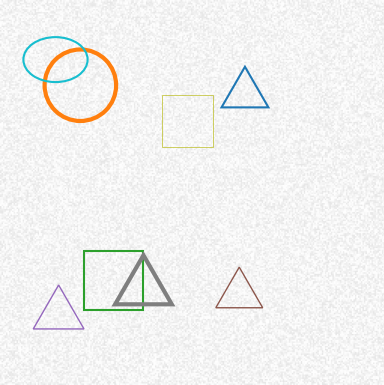[{"shape": "triangle", "thickness": 1.5, "radius": 0.35, "center": [0.636, 0.756]}, {"shape": "circle", "thickness": 3, "radius": 0.46, "center": [0.209, 0.779]}, {"shape": "square", "thickness": 1.5, "radius": 0.38, "center": [0.294, 0.272]}, {"shape": "triangle", "thickness": 1, "radius": 0.38, "center": [0.152, 0.184]}, {"shape": "triangle", "thickness": 1, "radius": 0.35, "center": [0.621, 0.236]}, {"shape": "triangle", "thickness": 3, "radius": 0.42, "center": [0.373, 0.252]}, {"shape": "square", "thickness": 0.5, "radius": 0.33, "center": [0.487, 0.686]}, {"shape": "oval", "thickness": 1.5, "radius": 0.42, "center": [0.144, 0.845]}]